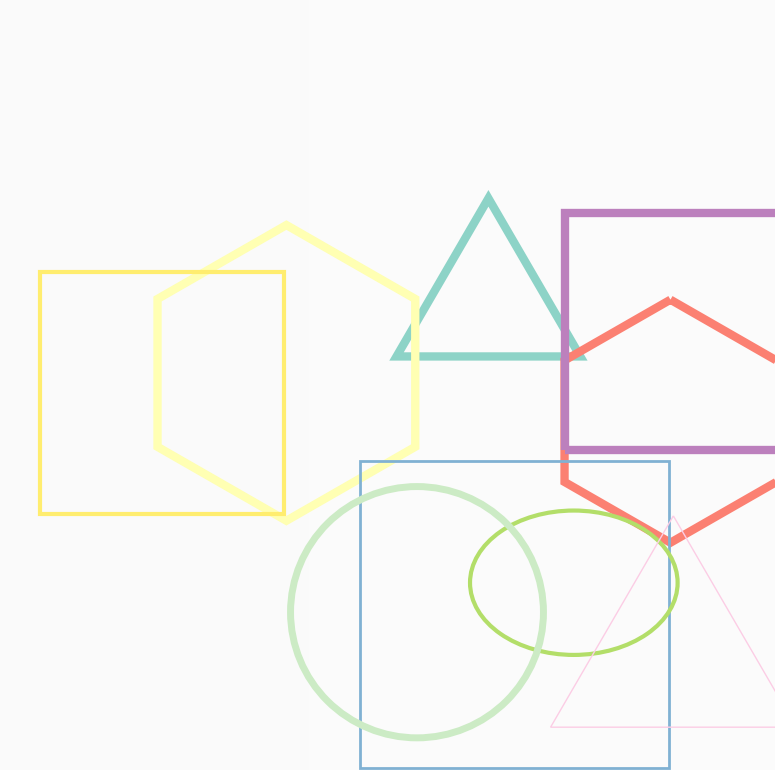[{"shape": "triangle", "thickness": 3, "radius": 0.68, "center": [0.63, 0.606]}, {"shape": "hexagon", "thickness": 3, "radius": 0.96, "center": [0.37, 0.516]}, {"shape": "hexagon", "thickness": 3, "radius": 0.79, "center": [0.865, 0.453]}, {"shape": "square", "thickness": 1, "radius": 1.0, "center": [0.664, 0.202]}, {"shape": "oval", "thickness": 1.5, "radius": 0.67, "center": [0.74, 0.243]}, {"shape": "triangle", "thickness": 0.5, "radius": 0.91, "center": [0.869, 0.147]}, {"shape": "square", "thickness": 3, "radius": 0.77, "center": [0.883, 0.57]}, {"shape": "circle", "thickness": 2.5, "radius": 0.82, "center": [0.538, 0.205]}, {"shape": "square", "thickness": 1.5, "radius": 0.79, "center": [0.209, 0.489]}]